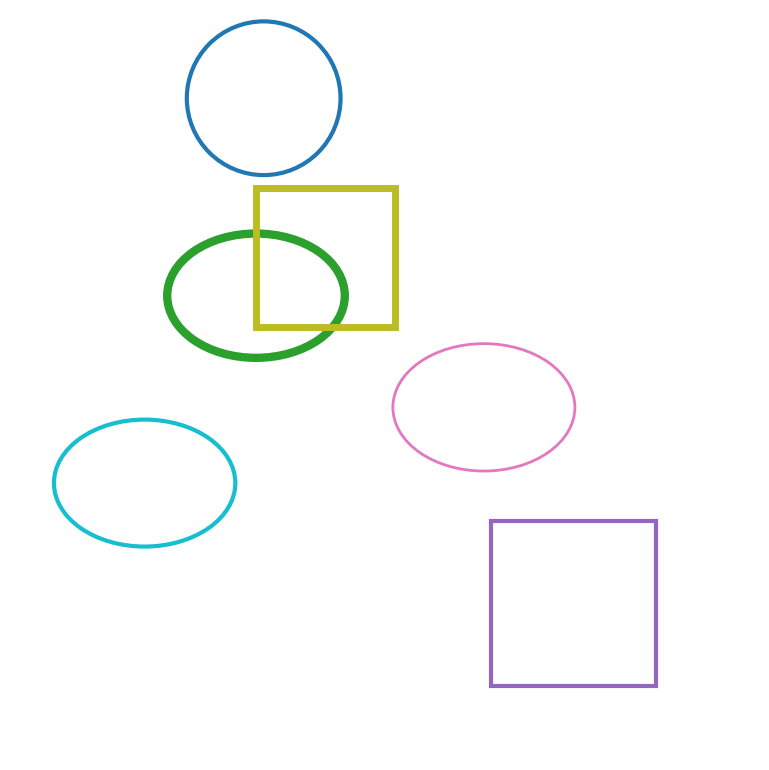[{"shape": "circle", "thickness": 1.5, "radius": 0.5, "center": [0.342, 0.872]}, {"shape": "oval", "thickness": 3, "radius": 0.58, "center": [0.332, 0.616]}, {"shape": "square", "thickness": 1.5, "radius": 0.54, "center": [0.745, 0.216]}, {"shape": "oval", "thickness": 1, "radius": 0.59, "center": [0.628, 0.471]}, {"shape": "square", "thickness": 2.5, "radius": 0.45, "center": [0.422, 0.665]}, {"shape": "oval", "thickness": 1.5, "radius": 0.59, "center": [0.188, 0.373]}]